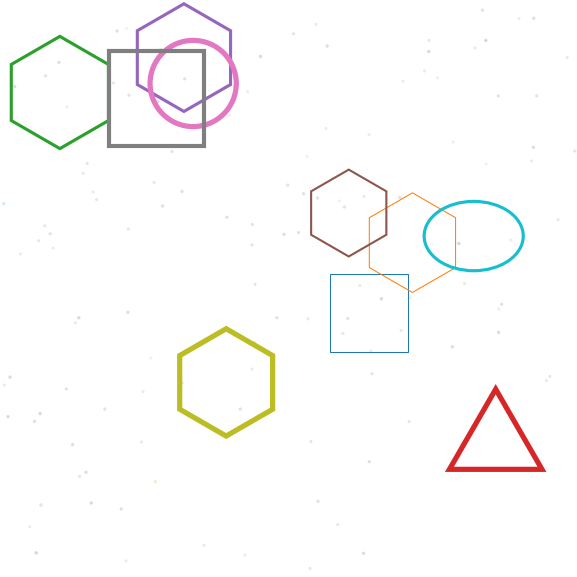[{"shape": "square", "thickness": 0.5, "radius": 0.34, "center": [0.638, 0.457]}, {"shape": "hexagon", "thickness": 0.5, "radius": 0.43, "center": [0.714, 0.579]}, {"shape": "hexagon", "thickness": 1.5, "radius": 0.49, "center": [0.104, 0.839]}, {"shape": "triangle", "thickness": 2.5, "radius": 0.46, "center": [0.858, 0.233]}, {"shape": "hexagon", "thickness": 1.5, "radius": 0.47, "center": [0.319, 0.899]}, {"shape": "hexagon", "thickness": 1, "radius": 0.38, "center": [0.604, 0.63]}, {"shape": "circle", "thickness": 2.5, "radius": 0.37, "center": [0.335, 0.855]}, {"shape": "square", "thickness": 2, "radius": 0.41, "center": [0.271, 0.828]}, {"shape": "hexagon", "thickness": 2.5, "radius": 0.46, "center": [0.392, 0.337]}, {"shape": "oval", "thickness": 1.5, "radius": 0.43, "center": [0.82, 0.59]}]